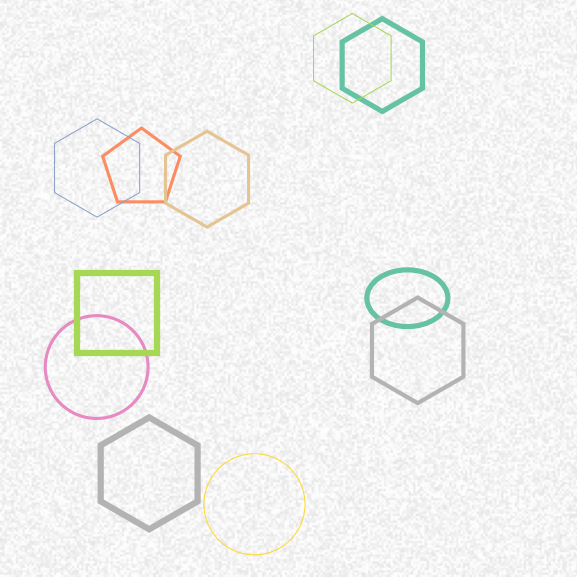[{"shape": "oval", "thickness": 2.5, "radius": 0.35, "center": [0.705, 0.483]}, {"shape": "hexagon", "thickness": 2.5, "radius": 0.4, "center": [0.662, 0.886]}, {"shape": "pentagon", "thickness": 1.5, "radius": 0.35, "center": [0.245, 0.707]}, {"shape": "hexagon", "thickness": 0.5, "radius": 0.43, "center": [0.168, 0.708]}, {"shape": "circle", "thickness": 1.5, "radius": 0.45, "center": [0.167, 0.364]}, {"shape": "hexagon", "thickness": 0.5, "radius": 0.39, "center": [0.61, 0.898]}, {"shape": "square", "thickness": 3, "radius": 0.35, "center": [0.203, 0.458]}, {"shape": "circle", "thickness": 0.5, "radius": 0.44, "center": [0.441, 0.126]}, {"shape": "hexagon", "thickness": 1.5, "radius": 0.42, "center": [0.359, 0.689]}, {"shape": "hexagon", "thickness": 3, "radius": 0.48, "center": [0.258, 0.179]}, {"shape": "hexagon", "thickness": 2, "radius": 0.46, "center": [0.723, 0.392]}]